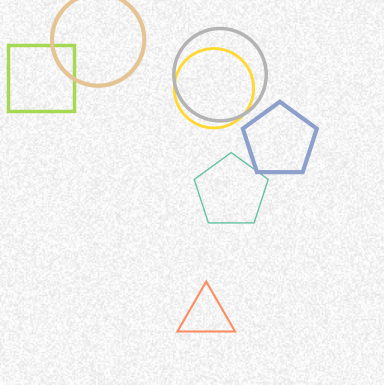[{"shape": "pentagon", "thickness": 1, "radius": 0.5, "center": [0.601, 0.503]}, {"shape": "triangle", "thickness": 1.5, "radius": 0.43, "center": [0.536, 0.182]}, {"shape": "pentagon", "thickness": 3, "radius": 0.51, "center": [0.727, 0.635]}, {"shape": "square", "thickness": 2.5, "radius": 0.43, "center": [0.107, 0.798]}, {"shape": "circle", "thickness": 2, "radius": 0.52, "center": [0.556, 0.771]}, {"shape": "circle", "thickness": 3, "radius": 0.6, "center": [0.255, 0.897]}, {"shape": "circle", "thickness": 2.5, "radius": 0.6, "center": [0.572, 0.806]}]